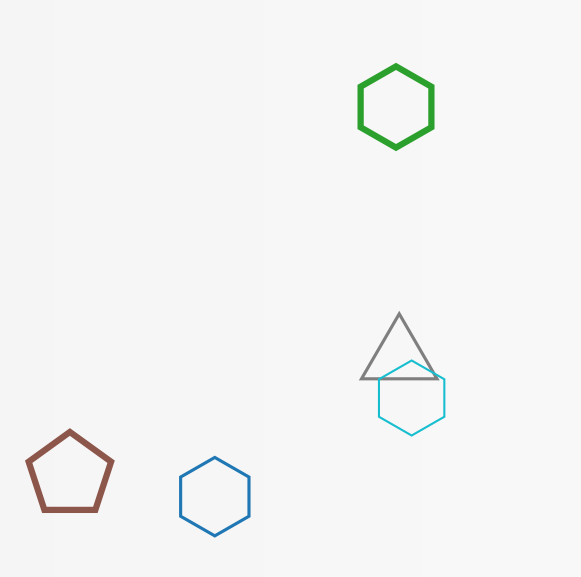[{"shape": "hexagon", "thickness": 1.5, "radius": 0.34, "center": [0.37, 0.139]}, {"shape": "hexagon", "thickness": 3, "radius": 0.35, "center": [0.681, 0.814]}, {"shape": "pentagon", "thickness": 3, "radius": 0.37, "center": [0.12, 0.177]}, {"shape": "triangle", "thickness": 1.5, "radius": 0.37, "center": [0.687, 0.381]}, {"shape": "hexagon", "thickness": 1, "radius": 0.32, "center": [0.708, 0.31]}]